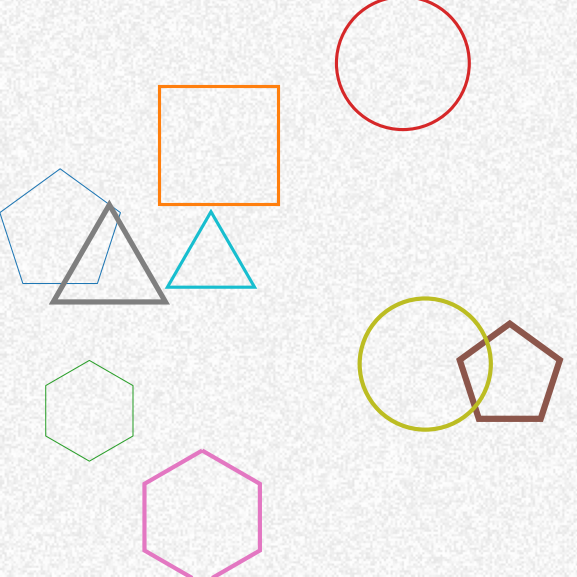[{"shape": "pentagon", "thickness": 0.5, "radius": 0.55, "center": [0.104, 0.597]}, {"shape": "square", "thickness": 1.5, "radius": 0.51, "center": [0.378, 0.748]}, {"shape": "hexagon", "thickness": 0.5, "radius": 0.44, "center": [0.155, 0.288]}, {"shape": "circle", "thickness": 1.5, "radius": 0.58, "center": [0.698, 0.89]}, {"shape": "pentagon", "thickness": 3, "radius": 0.46, "center": [0.883, 0.348]}, {"shape": "hexagon", "thickness": 2, "radius": 0.58, "center": [0.35, 0.104]}, {"shape": "triangle", "thickness": 2.5, "radius": 0.56, "center": [0.189, 0.532]}, {"shape": "circle", "thickness": 2, "radius": 0.57, "center": [0.736, 0.369]}, {"shape": "triangle", "thickness": 1.5, "radius": 0.44, "center": [0.365, 0.545]}]